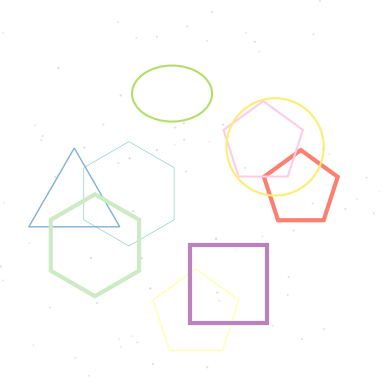[{"shape": "hexagon", "thickness": 0.5, "radius": 0.68, "center": [0.335, 0.497]}, {"shape": "pentagon", "thickness": 1, "radius": 0.59, "center": [0.509, 0.185]}, {"shape": "pentagon", "thickness": 3, "radius": 0.5, "center": [0.781, 0.509]}, {"shape": "triangle", "thickness": 1, "radius": 0.68, "center": [0.193, 0.479]}, {"shape": "oval", "thickness": 1.5, "radius": 0.52, "center": [0.447, 0.757]}, {"shape": "pentagon", "thickness": 1.5, "radius": 0.54, "center": [0.684, 0.629]}, {"shape": "square", "thickness": 3, "radius": 0.5, "center": [0.594, 0.263]}, {"shape": "hexagon", "thickness": 3, "radius": 0.66, "center": [0.247, 0.363]}, {"shape": "circle", "thickness": 1.5, "radius": 0.63, "center": [0.715, 0.618]}]